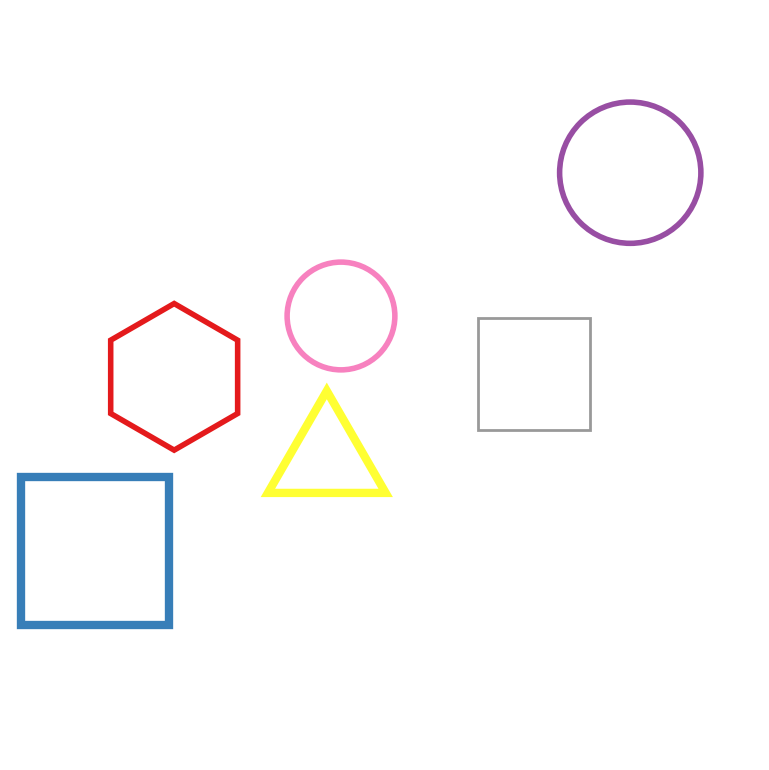[{"shape": "hexagon", "thickness": 2, "radius": 0.48, "center": [0.226, 0.511]}, {"shape": "square", "thickness": 3, "radius": 0.48, "center": [0.124, 0.284]}, {"shape": "circle", "thickness": 2, "radius": 0.46, "center": [0.819, 0.776]}, {"shape": "triangle", "thickness": 3, "radius": 0.44, "center": [0.424, 0.404]}, {"shape": "circle", "thickness": 2, "radius": 0.35, "center": [0.443, 0.59]}, {"shape": "square", "thickness": 1, "radius": 0.36, "center": [0.694, 0.515]}]